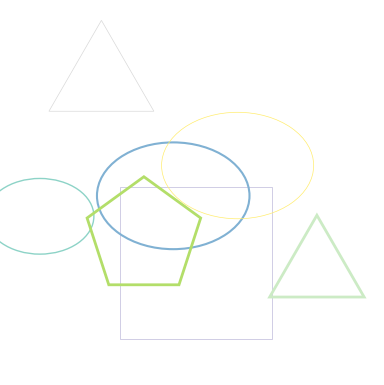[{"shape": "oval", "thickness": 1, "radius": 0.7, "center": [0.103, 0.438]}, {"shape": "square", "thickness": 0.5, "radius": 0.99, "center": [0.51, 0.316]}, {"shape": "oval", "thickness": 1.5, "radius": 0.99, "center": [0.45, 0.491]}, {"shape": "pentagon", "thickness": 2, "radius": 0.78, "center": [0.374, 0.386]}, {"shape": "triangle", "thickness": 0.5, "radius": 0.79, "center": [0.263, 0.79]}, {"shape": "triangle", "thickness": 2, "radius": 0.71, "center": [0.823, 0.299]}, {"shape": "oval", "thickness": 0.5, "radius": 0.99, "center": [0.617, 0.57]}]